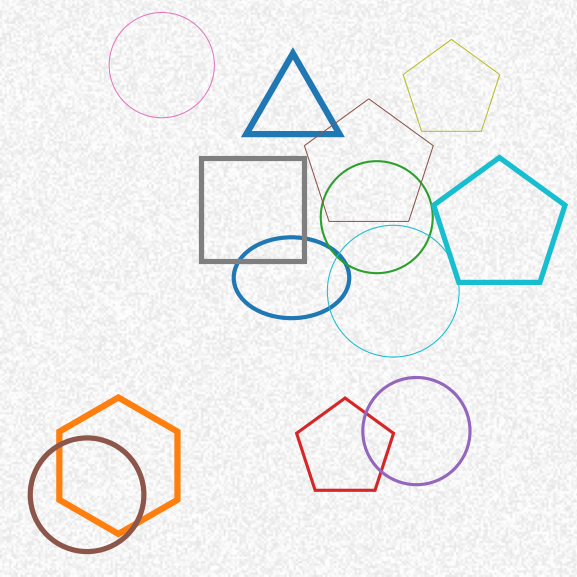[{"shape": "oval", "thickness": 2, "radius": 0.5, "center": [0.505, 0.518]}, {"shape": "triangle", "thickness": 3, "radius": 0.47, "center": [0.507, 0.813]}, {"shape": "hexagon", "thickness": 3, "radius": 0.59, "center": [0.205, 0.193]}, {"shape": "circle", "thickness": 1, "radius": 0.48, "center": [0.652, 0.623]}, {"shape": "pentagon", "thickness": 1.5, "radius": 0.44, "center": [0.598, 0.222]}, {"shape": "circle", "thickness": 1.5, "radius": 0.46, "center": [0.721, 0.253]}, {"shape": "circle", "thickness": 2.5, "radius": 0.49, "center": [0.151, 0.142]}, {"shape": "pentagon", "thickness": 0.5, "radius": 0.59, "center": [0.639, 0.711]}, {"shape": "circle", "thickness": 0.5, "radius": 0.46, "center": [0.28, 0.886]}, {"shape": "square", "thickness": 2.5, "radius": 0.45, "center": [0.437, 0.636]}, {"shape": "pentagon", "thickness": 0.5, "radius": 0.44, "center": [0.782, 0.843]}, {"shape": "circle", "thickness": 0.5, "radius": 0.57, "center": [0.681, 0.495]}, {"shape": "pentagon", "thickness": 2.5, "radius": 0.6, "center": [0.865, 0.607]}]